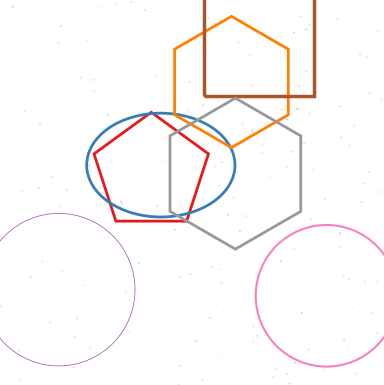[{"shape": "pentagon", "thickness": 2, "radius": 0.78, "center": [0.393, 0.552]}, {"shape": "oval", "thickness": 2, "radius": 0.96, "center": [0.418, 0.571]}, {"shape": "circle", "thickness": 0.5, "radius": 0.99, "center": [0.153, 0.248]}, {"shape": "hexagon", "thickness": 2, "radius": 0.85, "center": [0.601, 0.787]}, {"shape": "square", "thickness": 2.5, "radius": 0.71, "center": [0.672, 0.893]}, {"shape": "circle", "thickness": 1.5, "radius": 0.92, "center": [0.848, 0.232]}, {"shape": "hexagon", "thickness": 2, "radius": 0.98, "center": [0.611, 0.549]}]